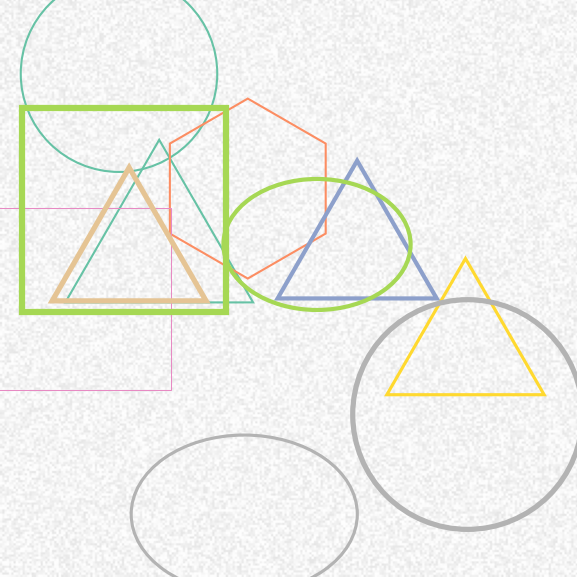[{"shape": "circle", "thickness": 1, "radius": 0.85, "center": [0.206, 0.872]}, {"shape": "triangle", "thickness": 1, "radius": 0.94, "center": [0.276, 0.569]}, {"shape": "hexagon", "thickness": 1, "radius": 0.78, "center": [0.429, 0.673]}, {"shape": "triangle", "thickness": 2, "radius": 0.8, "center": [0.618, 0.562]}, {"shape": "square", "thickness": 0.5, "radius": 0.79, "center": [0.138, 0.482]}, {"shape": "oval", "thickness": 2, "radius": 0.81, "center": [0.549, 0.576]}, {"shape": "square", "thickness": 3, "radius": 0.88, "center": [0.215, 0.635]}, {"shape": "triangle", "thickness": 1.5, "radius": 0.79, "center": [0.806, 0.394]}, {"shape": "triangle", "thickness": 2.5, "radius": 0.77, "center": [0.224, 0.555]}, {"shape": "oval", "thickness": 1.5, "radius": 0.98, "center": [0.423, 0.109]}, {"shape": "circle", "thickness": 2.5, "radius": 0.99, "center": [0.81, 0.281]}]